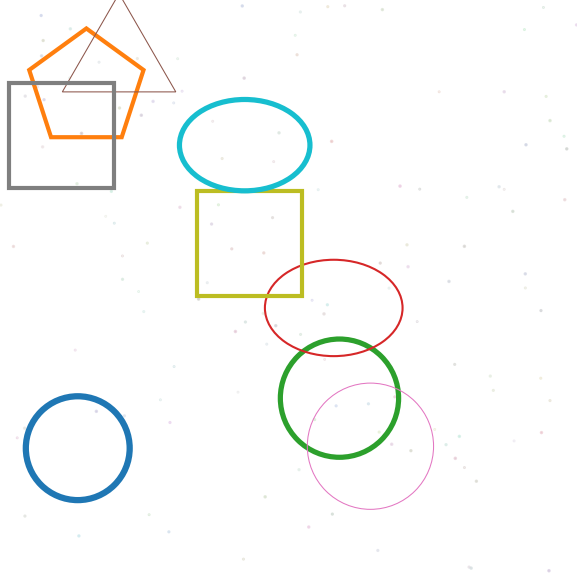[{"shape": "circle", "thickness": 3, "radius": 0.45, "center": [0.135, 0.223]}, {"shape": "pentagon", "thickness": 2, "radius": 0.52, "center": [0.15, 0.846]}, {"shape": "circle", "thickness": 2.5, "radius": 0.51, "center": [0.588, 0.31]}, {"shape": "oval", "thickness": 1, "radius": 0.6, "center": [0.578, 0.466]}, {"shape": "triangle", "thickness": 0.5, "radius": 0.57, "center": [0.206, 0.897]}, {"shape": "circle", "thickness": 0.5, "radius": 0.55, "center": [0.641, 0.226]}, {"shape": "square", "thickness": 2, "radius": 0.45, "center": [0.107, 0.765]}, {"shape": "square", "thickness": 2, "radius": 0.46, "center": [0.432, 0.577]}, {"shape": "oval", "thickness": 2.5, "radius": 0.56, "center": [0.424, 0.748]}]